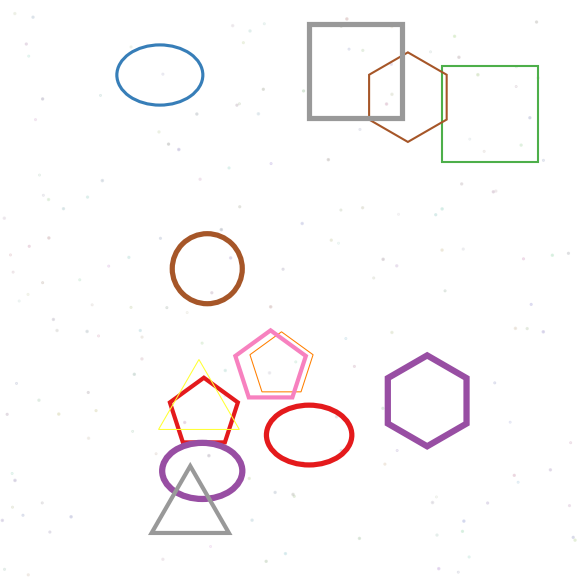[{"shape": "oval", "thickness": 2.5, "radius": 0.37, "center": [0.535, 0.246]}, {"shape": "pentagon", "thickness": 2, "radius": 0.31, "center": [0.353, 0.283]}, {"shape": "oval", "thickness": 1.5, "radius": 0.37, "center": [0.277, 0.869]}, {"shape": "square", "thickness": 1, "radius": 0.42, "center": [0.849, 0.802]}, {"shape": "hexagon", "thickness": 3, "radius": 0.39, "center": [0.74, 0.305]}, {"shape": "oval", "thickness": 3, "radius": 0.35, "center": [0.35, 0.184]}, {"shape": "pentagon", "thickness": 0.5, "radius": 0.29, "center": [0.487, 0.367]}, {"shape": "triangle", "thickness": 0.5, "radius": 0.4, "center": [0.344, 0.296]}, {"shape": "circle", "thickness": 2.5, "radius": 0.3, "center": [0.359, 0.534]}, {"shape": "hexagon", "thickness": 1, "radius": 0.39, "center": [0.706, 0.831]}, {"shape": "pentagon", "thickness": 2, "radius": 0.32, "center": [0.469, 0.363]}, {"shape": "square", "thickness": 2.5, "radius": 0.4, "center": [0.615, 0.876]}, {"shape": "triangle", "thickness": 2, "radius": 0.39, "center": [0.329, 0.115]}]